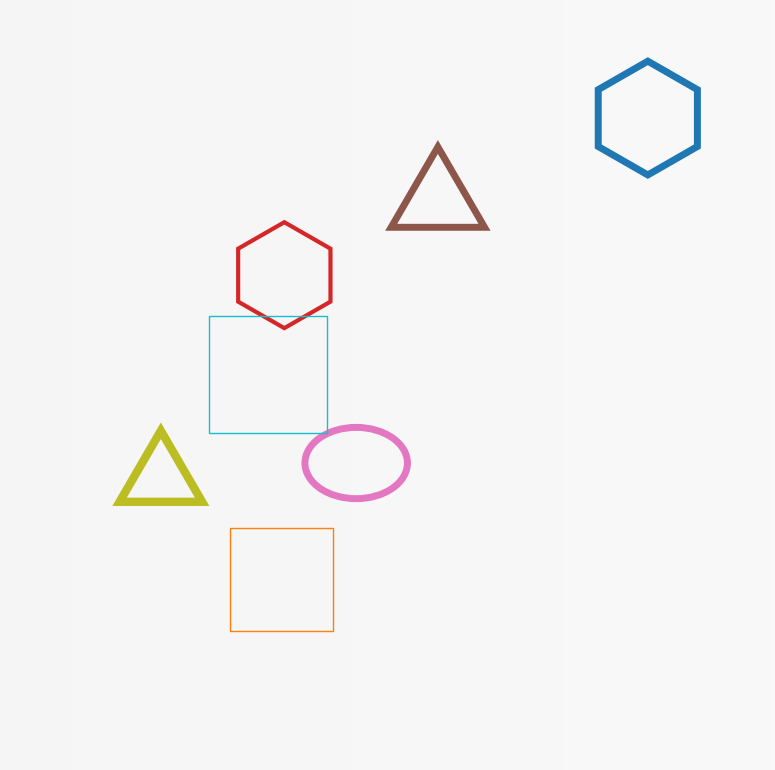[{"shape": "hexagon", "thickness": 2.5, "radius": 0.37, "center": [0.836, 0.847]}, {"shape": "square", "thickness": 0.5, "radius": 0.33, "center": [0.363, 0.248]}, {"shape": "hexagon", "thickness": 1.5, "radius": 0.34, "center": [0.367, 0.643]}, {"shape": "triangle", "thickness": 2.5, "radius": 0.35, "center": [0.565, 0.74]}, {"shape": "oval", "thickness": 2.5, "radius": 0.33, "center": [0.46, 0.399]}, {"shape": "triangle", "thickness": 3, "radius": 0.31, "center": [0.208, 0.379]}, {"shape": "square", "thickness": 0.5, "radius": 0.38, "center": [0.345, 0.514]}]